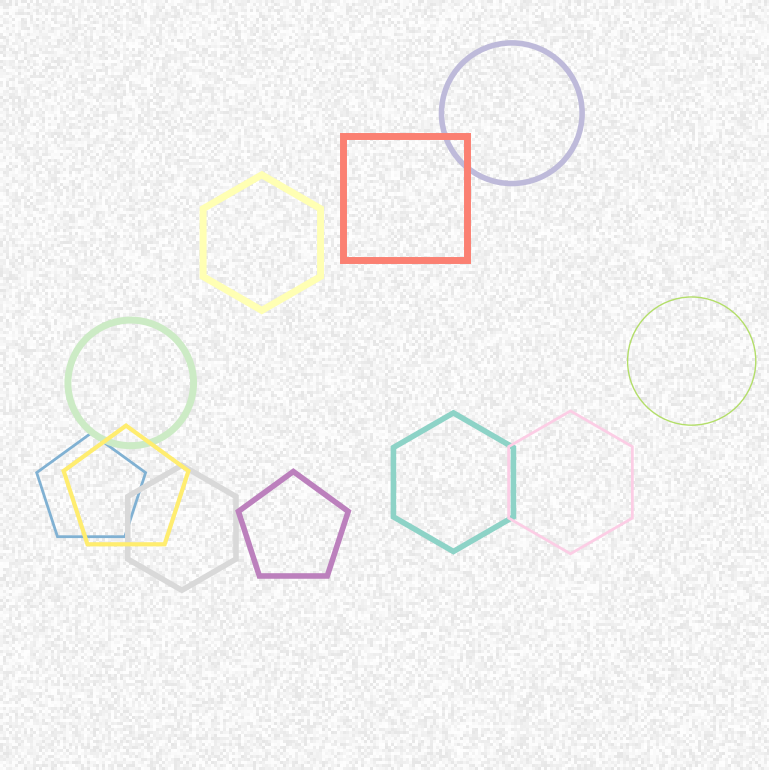[{"shape": "hexagon", "thickness": 2, "radius": 0.45, "center": [0.589, 0.374]}, {"shape": "hexagon", "thickness": 2.5, "radius": 0.44, "center": [0.34, 0.685]}, {"shape": "circle", "thickness": 2, "radius": 0.46, "center": [0.665, 0.853]}, {"shape": "square", "thickness": 2.5, "radius": 0.4, "center": [0.526, 0.743]}, {"shape": "pentagon", "thickness": 1, "radius": 0.37, "center": [0.118, 0.363]}, {"shape": "circle", "thickness": 0.5, "radius": 0.42, "center": [0.898, 0.531]}, {"shape": "hexagon", "thickness": 1, "radius": 0.46, "center": [0.741, 0.374]}, {"shape": "hexagon", "thickness": 2, "radius": 0.41, "center": [0.236, 0.315]}, {"shape": "pentagon", "thickness": 2, "radius": 0.37, "center": [0.381, 0.313]}, {"shape": "circle", "thickness": 2.5, "radius": 0.41, "center": [0.17, 0.503]}, {"shape": "pentagon", "thickness": 1.5, "radius": 0.43, "center": [0.164, 0.362]}]